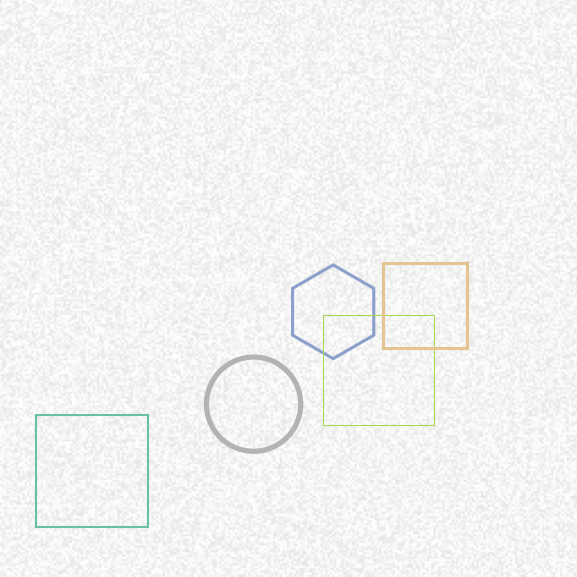[{"shape": "square", "thickness": 1, "radius": 0.48, "center": [0.159, 0.183]}, {"shape": "hexagon", "thickness": 1.5, "radius": 0.41, "center": [0.577, 0.459]}, {"shape": "square", "thickness": 0.5, "radius": 0.48, "center": [0.655, 0.358]}, {"shape": "square", "thickness": 1.5, "radius": 0.37, "center": [0.736, 0.47]}, {"shape": "circle", "thickness": 2.5, "radius": 0.41, "center": [0.439, 0.299]}]